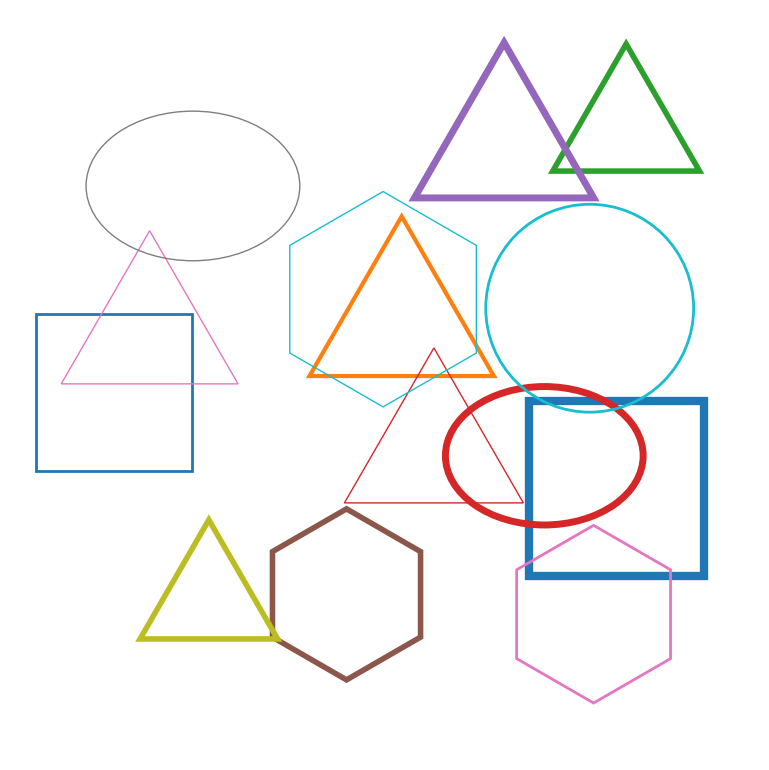[{"shape": "square", "thickness": 3, "radius": 0.57, "center": [0.8, 0.366]}, {"shape": "square", "thickness": 1, "radius": 0.51, "center": [0.148, 0.49]}, {"shape": "triangle", "thickness": 1.5, "radius": 0.69, "center": [0.522, 0.581]}, {"shape": "triangle", "thickness": 2, "radius": 0.55, "center": [0.813, 0.833]}, {"shape": "oval", "thickness": 2.5, "radius": 0.64, "center": [0.707, 0.408]}, {"shape": "triangle", "thickness": 0.5, "radius": 0.67, "center": [0.563, 0.414]}, {"shape": "triangle", "thickness": 2.5, "radius": 0.67, "center": [0.655, 0.81]}, {"shape": "hexagon", "thickness": 2, "radius": 0.56, "center": [0.45, 0.228]}, {"shape": "hexagon", "thickness": 1, "radius": 0.58, "center": [0.771, 0.202]}, {"shape": "triangle", "thickness": 0.5, "radius": 0.66, "center": [0.194, 0.568]}, {"shape": "oval", "thickness": 0.5, "radius": 0.69, "center": [0.251, 0.759]}, {"shape": "triangle", "thickness": 2, "radius": 0.52, "center": [0.271, 0.222]}, {"shape": "hexagon", "thickness": 0.5, "radius": 0.7, "center": [0.497, 0.611]}, {"shape": "circle", "thickness": 1, "radius": 0.67, "center": [0.766, 0.6]}]